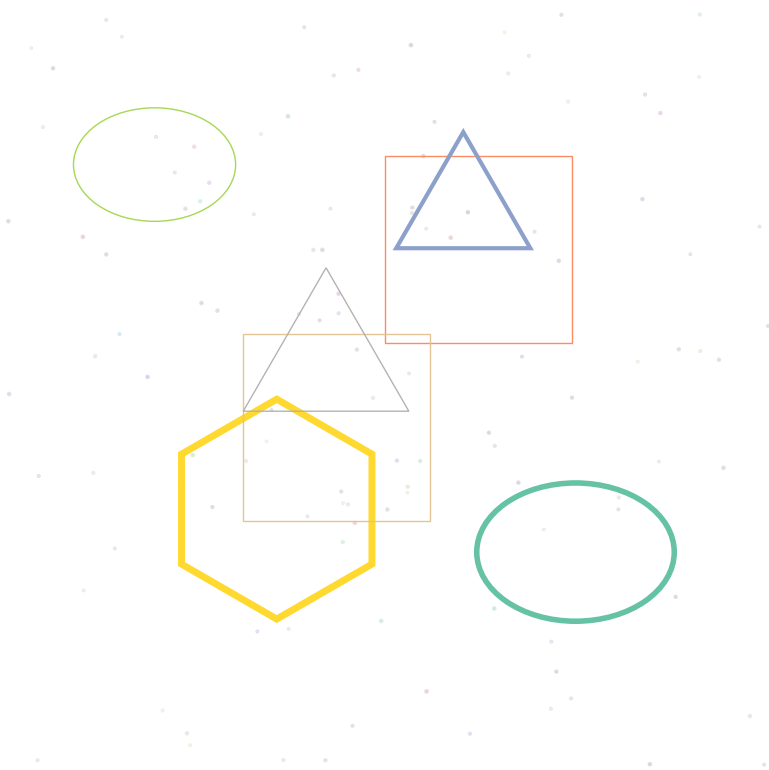[{"shape": "oval", "thickness": 2, "radius": 0.64, "center": [0.747, 0.283]}, {"shape": "square", "thickness": 0.5, "radius": 0.61, "center": [0.621, 0.676]}, {"shape": "triangle", "thickness": 1.5, "radius": 0.5, "center": [0.602, 0.728]}, {"shape": "oval", "thickness": 0.5, "radius": 0.53, "center": [0.201, 0.786]}, {"shape": "hexagon", "thickness": 2.5, "radius": 0.71, "center": [0.359, 0.339]}, {"shape": "square", "thickness": 0.5, "radius": 0.61, "center": [0.437, 0.445]}, {"shape": "triangle", "thickness": 0.5, "radius": 0.62, "center": [0.423, 0.528]}]